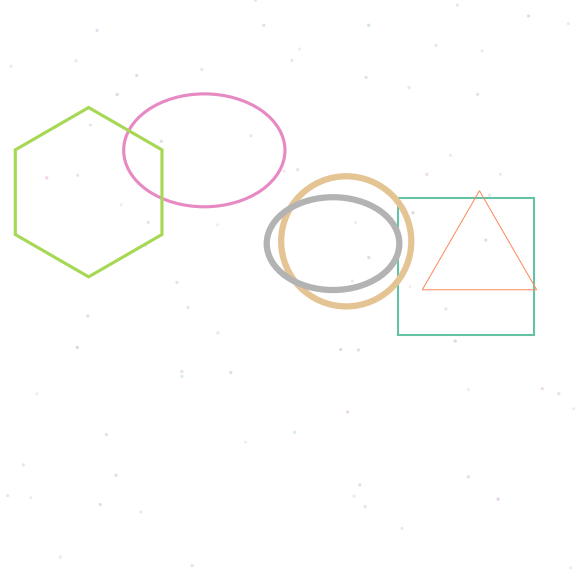[{"shape": "square", "thickness": 1, "radius": 0.59, "center": [0.807, 0.538]}, {"shape": "triangle", "thickness": 0.5, "radius": 0.57, "center": [0.83, 0.555]}, {"shape": "oval", "thickness": 1.5, "radius": 0.7, "center": [0.354, 0.739]}, {"shape": "hexagon", "thickness": 1.5, "radius": 0.73, "center": [0.153, 0.666]}, {"shape": "circle", "thickness": 3, "radius": 0.56, "center": [0.6, 0.581]}, {"shape": "oval", "thickness": 3, "radius": 0.57, "center": [0.577, 0.577]}]